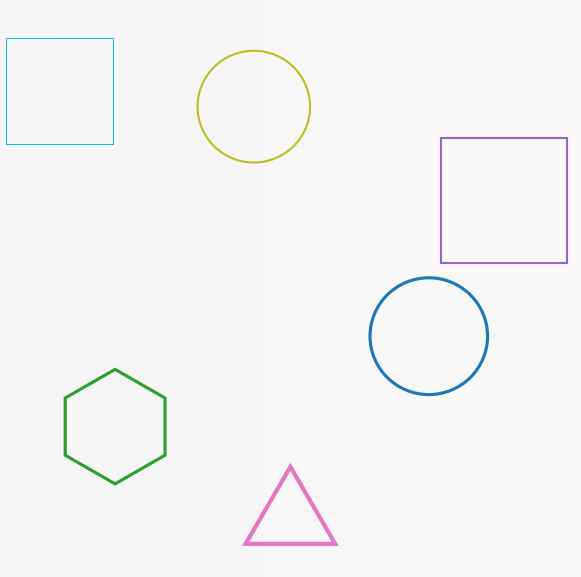[{"shape": "circle", "thickness": 1.5, "radius": 0.51, "center": [0.738, 0.417]}, {"shape": "hexagon", "thickness": 1.5, "radius": 0.5, "center": [0.198, 0.26]}, {"shape": "square", "thickness": 1, "radius": 0.54, "center": [0.867, 0.652]}, {"shape": "triangle", "thickness": 2, "radius": 0.44, "center": [0.5, 0.102]}, {"shape": "circle", "thickness": 1, "radius": 0.48, "center": [0.437, 0.814]}, {"shape": "square", "thickness": 0.5, "radius": 0.46, "center": [0.103, 0.841]}]